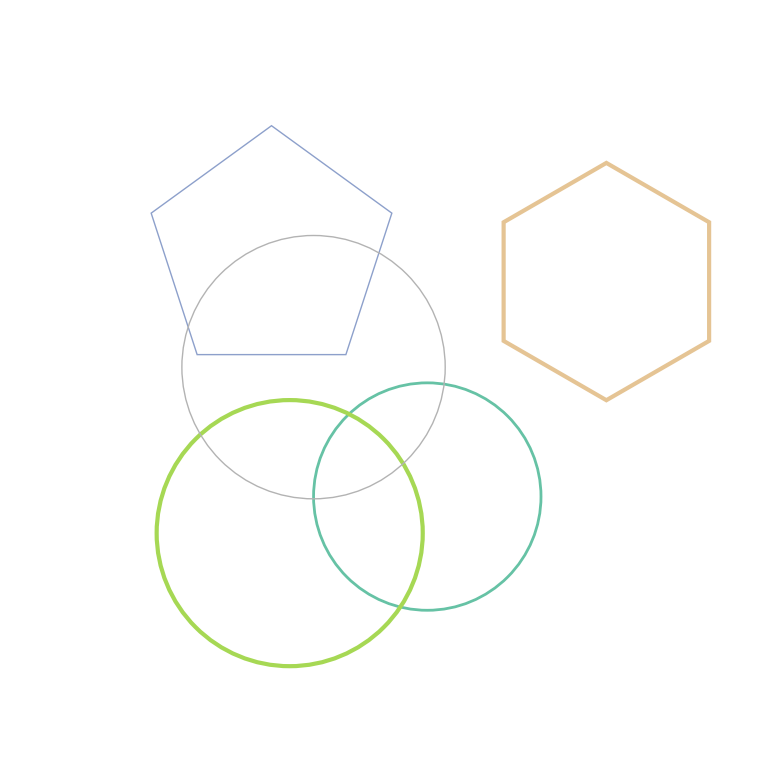[{"shape": "circle", "thickness": 1, "radius": 0.74, "center": [0.555, 0.355]}, {"shape": "pentagon", "thickness": 0.5, "radius": 0.82, "center": [0.353, 0.672]}, {"shape": "circle", "thickness": 1.5, "radius": 0.86, "center": [0.376, 0.308]}, {"shape": "hexagon", "thickness": 1.5, "radius": 0.77, "center": [0.787, 0.634]}, {"shape": "circle", "thickness": 0.5, "radius": 0.85, "center": [0.407, 0.523]}]